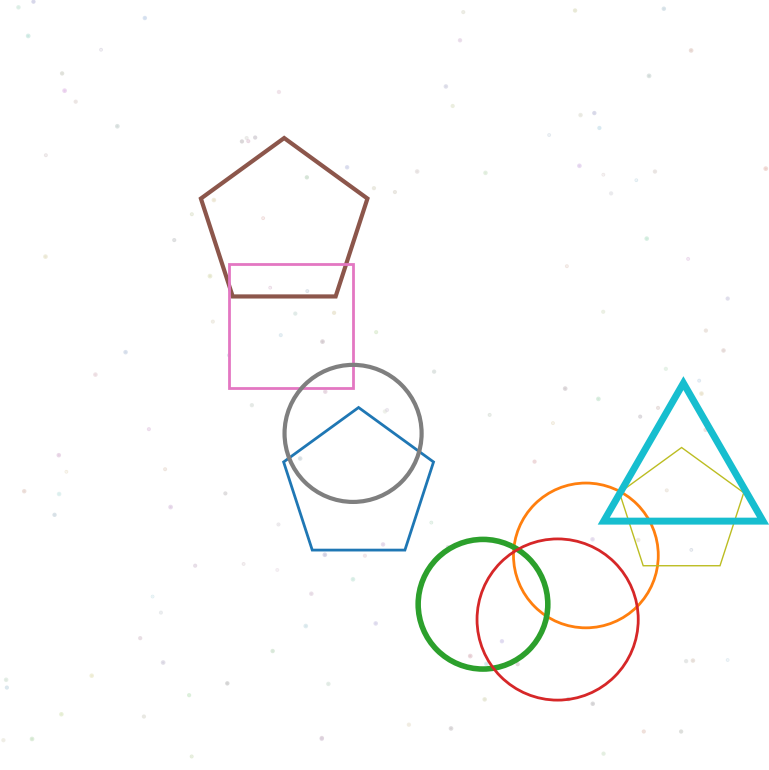[{"shape": "pentagon", "thickness": 1, "radius": 0.51, "center": [0.466, 0.368]}, {"shape": "circle", "thickness": 1, "radius": 0.47, "center": [0.761, 0.279]}, {"shape": "circle", "thickness": 2, "radius": 0.42, "center": [0.627, 0.215]}, {"shape": "circle", "thickness": 1, "radius": 0.52, "center": [0.724, 0.195]}, {"shape": "pentagon", "thickness": 1.5, "radius": 0.57, "center": [0.369, 0.707]}, {"shape": "square", "thickness": 1, "radius": 0.4, "center": [0.378, 0.577]}, {"shape": "circle", "thickness": 1.5, "radius": 0.44, "center": [0.459, 0.437]}, {"shape": "pentagon", "thickness": 0.5, "radius": 0.42, "center": [0.885, 0.334]}, {"shape": "triangle", "thickness": 2.5, "radius": 0.6, "center": [0.888, 0.383]}]